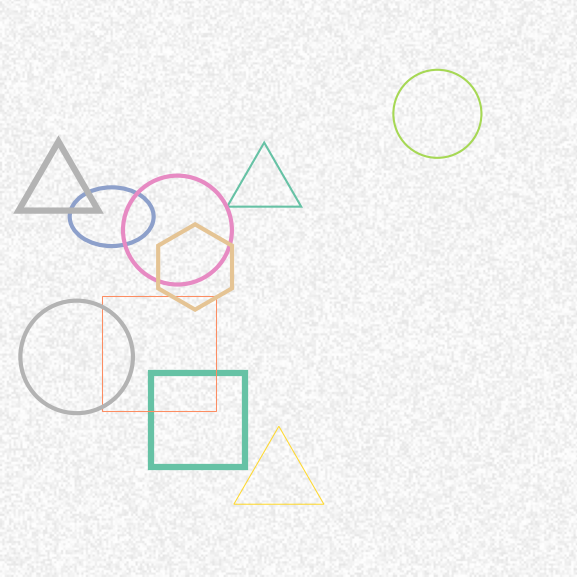[{"shape": "triangle", "thickness": 1, "radius": 0.37, "center": [0.457, 0.678]}, {"shape": "square", "thickness": 3, "radius": 0.41, "center": [0.343, 0.271]}, {"shape": "square", "thickness": 0.5, "radius": 0.5, "center": [0.275, 0.387]}, {"shape": "oval", "thickness": 2, "radius": 0.36, "center": [0.193, 0.624]}, {"shape": "circle", "thickness": 2, "radius": 0.47, "center": [0.307, 0.601]}, {"shape": "circle", "thickness": 1, "radius": 0.38, "center": [0.757, 0.802]}, {"shape": "triangle", "thickness": 0.5, "radius": 0.45, "center": [0.483, 0.171]}, {"shape": "hexagon", "thickness": 2, "radius": 0.37, "center": [0.338, 0.537]}, {"shape": "triangle", "thickness": 3, "radius": 0.4, "center": [0.101, 0.674]}, {"shape": "circle", "thickness": 2, "radius": 0.49, "center": [0.133, 0.381]}]